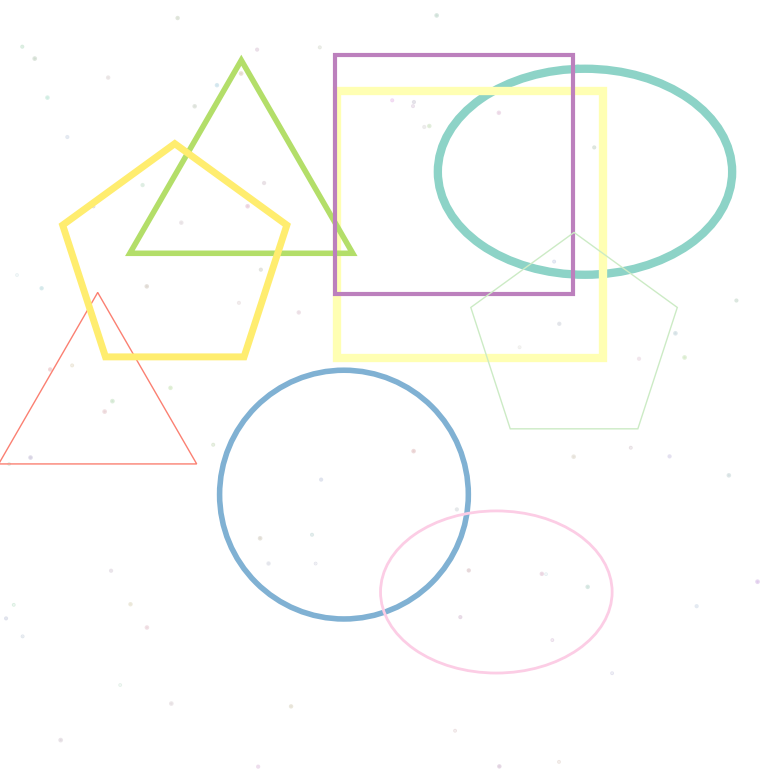[{"shape": "oval", "thickness": 3, "radius": 0.96, "center": [0.76, 0.777]}, {"shape": "square", "thickness": 3, "radius": 0.87, "center": [0.611, 0.708]}, {"shape": "triangle", "thickness": 0.5, "radius": 0.74, "center": [0.127, 0.472]}, {"shape": "circle", "thickness": 2, "radius": 0.81, "center": [0.447, 0.358]}, {"shape": "triangle", "thickness": 2, "radius": 0.84, "center": [0.313, 0.755]}, {"shape": "oval", "thickness": 1, "radius": 0.75, "center": [0.645, 0.231]}, {"shape": "square", "thickness": 1.5, "radius": 0.77, "center": [0.59, 0.774]}, {"shape": "pentagon", "thickness": 0.5, "radius": 0.7, "center": [0.746, 0.557]}, {"shape": "pentagon", "thickness": 2.5, "radius": 0.77, "center": [0.227, 0.66]}]